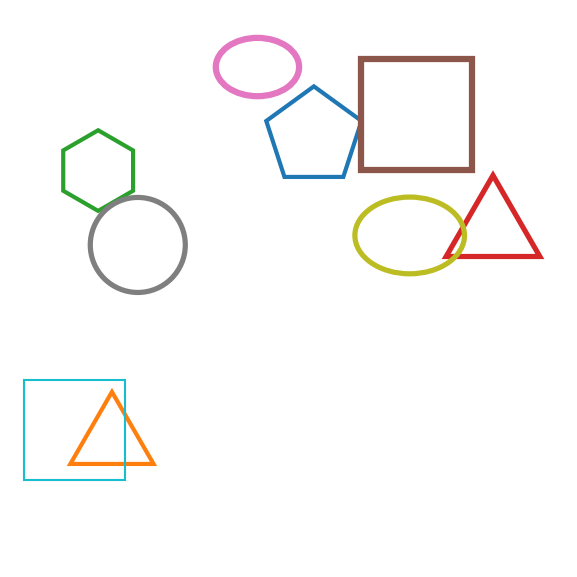[{"shape": "pentagon", "thickness": 2, "radius": 0.43, "center": [0.544, 0.763]}, {"shape": "triangle", "thickness": 2, "radius": 0.42, "center": [0.194, 0.237]}, {"shape": "hexagon", "thickness": 2, "radius": 0.35, "center": [0.17, 0.704]}, {"shape": "triangle", "thickness": 2.5, "radius": 0.47, "center": [0.854, 0.602]}, {"shape": "square", "thickness": 3, "radius": 0.48, "center": [0.721, 0.8]}, {"shape": "oval", "thickness": 3, "radius": 0.36, "center": [0.446, 0.883]}, {"shape": "circle", "thickness": 2.5, "radius": 0.41, "center": [0.239, 0.575]}, {"shape": "oval", "thickness": 2.5, "radius": 0.47, "center": [0.709, 0.591]}, {"shape": "square", "thickness": 1, "radius": 0.43, "center": [0.129, 0.255]}]